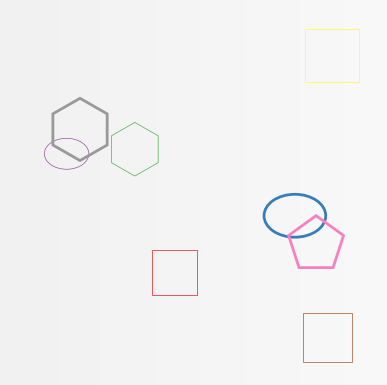[{"shape": "square", "thickness": 0.5, "radius": 0.29, "center": [0.45, 0.292]}, {"shape": "oval", "thickness": 2, "radius": 0.4, "center": [0.761, 0.44]}, {"shape": "hexagon", "thickness": 0.5, "radius": 0.35, "center": [0.348, 0.612]}, {"shape": "oval", "thickness": 0.5, "radius": 0.29, "center": [0.172, 0.601]}, {"shape": "square", "thickness": 0.5, "radius": 0.35, "center": [0.857, 0.856]}, {"shape": "square", "thickness": 0.5, "radius": 0.32, "center": [0.846, 0.124]}, {"shape": "pentagon", "thickness": 2, "radius": 0.37, "center": [0.816, 0.365]}, {"shape": "hexagon", "thickness": 2, "radius": 0.4, "center": [0.206, 0.664]}]